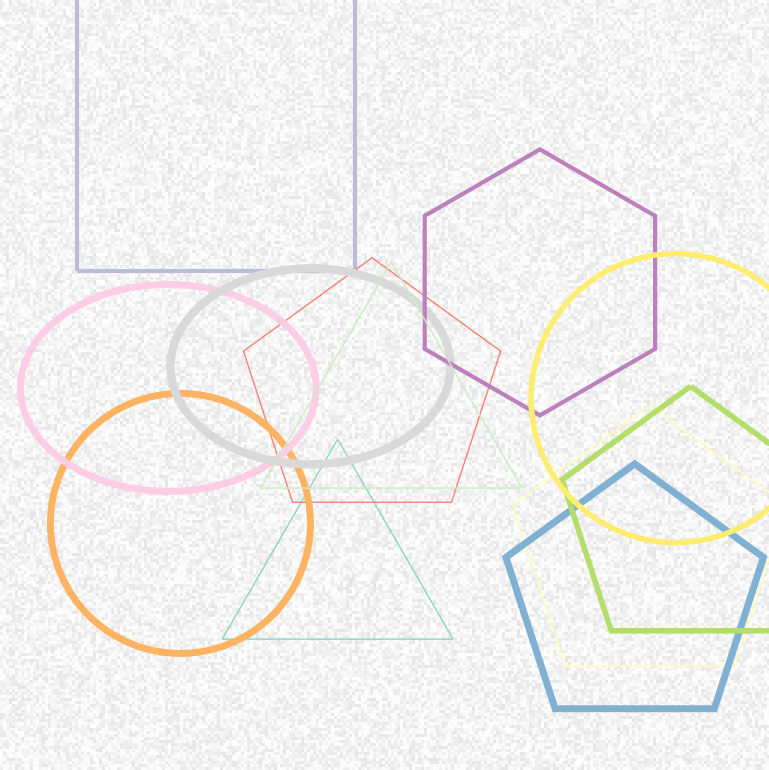[{"shape": "triangle", "thickness": 0.5, "radius": 0.87, "center": [0.439, 0.257]}, {"shape": "pentagon", "thickness": 0.5, "radius": 0.93, "center": [0.844, 0.286]}, {"shape": "square", "thickness": 1.5, "radius": 0.9, "center": [0.28, 0.829]}, {"shape": "pentagon", "thickness": 0.5, "radius": 0.88, "center": [0.483, 0.49]}, {"shape": "pentagon", "thickness": 2.5, "radius": 0.88, "center": [0.824, 0.222]}, {"shape": "circle", "thickness": 2.5, "radius": 0.84, "center": [0.234, 0.32]}, {"shape": "pentagon", "thickness": 2, "radius": 0.88, "center": [0.897, 0.323]}, {"shape": "oval", "thickness": 2.5, "radius": 0.96, "center": [0.219, 0.496]}, {"shape": "oval", "thickness": 3, "radius": 0.91, "center": [0.403, 0.524]}, {"shape": "hexagon", "thickness": 1.5, "radius": 0.86, "center": [0.701, 0.633]}, {"shape": "triangle", "thickness": 0.5, "radius": 0.98, "center": [0.508, 0.464]}, {"shape": "circle", "thickness": 2, "radius": 0.94, "center": [0.877, 0.483]}]